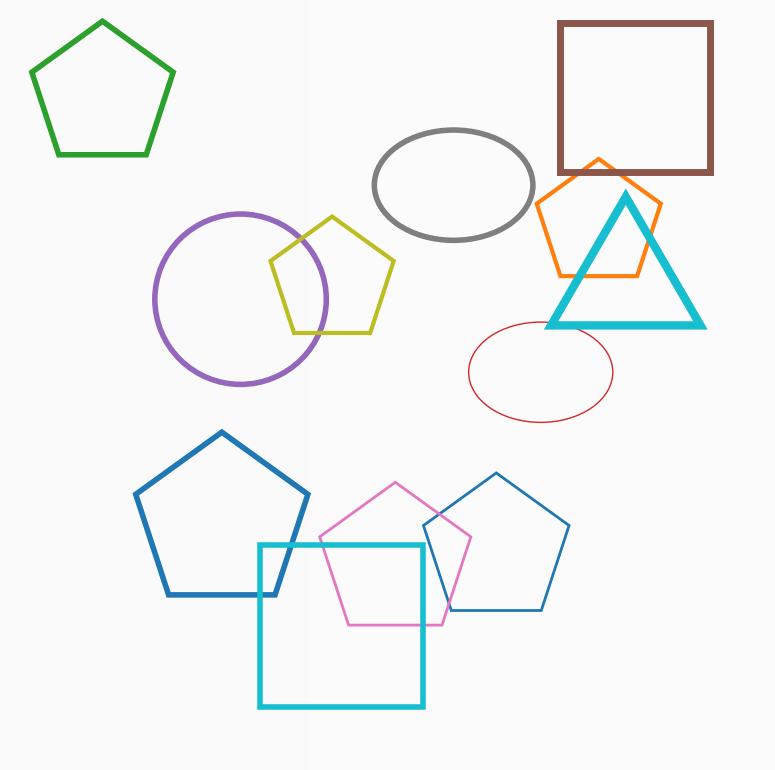[{"shape": "pentagon", "thickness": 2, "radius": 0.58, "center": [0.286, 0.322]}, {"shape": "pentagon", "thickness": 1, "radius": 0.49, "center": [0.64, 0.287]}, {"shape": "pentagon", "thickness": 1.5, "radius": 0.42, "center": [0.773, 0.709]}, {"shape": "pentagon", "thickness": 2, "radius": 0.48, "center": [0.132, 0.877]}, {"shape": "oval", "thickness": 0.5, "radius": 0.47, "center": [0.698, 0.517]}, {"shape": "circle", "thickness": 2, "radius": 0.55, "center": [0.31, 0.611]}, {"shape": "square", "thickness": 2.5, "radius": 0.49, "center": [0.819, 0.873]}, {"shape": "pentagon", "thickness": 1, "radius": 0.51, "center": [0.51, 0.271]}, {"shape": "oval", "thickness": 2, "radius": 0.51, "center": [0.585, 0.759]}, {"shape": "pentagon", "thickness": 1.5, "radius": 0.42, "center": [0.429, 0.635]}, {"shape": "triangle", "thickness": 3, "radius": 0.56, "center": [0.807, 0.633]}, {"shape": "square", "thickness": 2, "radius": 0.53, "center": [0.44, 0.187]}]